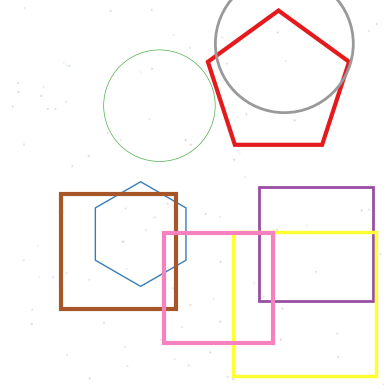[{"shape": "pentagon", "thickness": 3, "radius": 0.96, "center": [0.723, 0.78]}, {"shape": "hexagon", "thickness": 1, "radius": 0.68, "center": [0.365, 0.392]}, {"shape": "circle", "thickness": 0.5, "radius": 0.72, "center": [0.414, 0.726]}, {"shape": "square", "thickness": 2, "radius": 0.74, "center": [0.82, 0.367]}, {"shape": "square", "thickness": 2.5, "radius": 0.93, "center": [0.79, 0.211]}, {"shape": "square", "thickness": 3, "radius": 0.75, "center": [0.307, 0.348]}, {"shape": "square", "thickness": 3, "radius": 0.71, "center": [0.567, 0.253]}, {"shape": "circle", "thickness": 2, "radius": 0.9, "center": [0.739, 0.886]}]